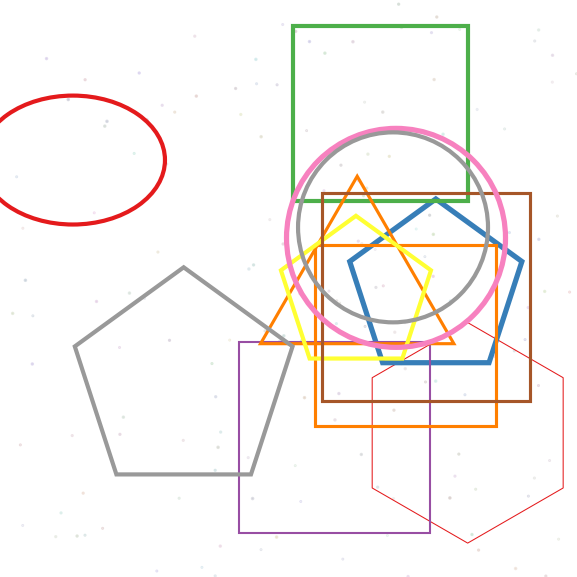[{"shape": "hexagon", "thickness": 0.5, "radius": 0.95, "center": [0.81, 0.25]}, {"shape": "oval", "thickness": 2, "radius": 0.8, "center": [0.126, 0.722]}, {"shape": "pentagon", "thickness": 2.5, "radius": 0.78, "center": [0.755, 0.498]}, {"shape": "square", "thickness": 2, "radius": 0.76, "center": [0.658, 0.803]}, {"shape": "square", "thickness": 1, "radius": 0.83, "center": [0.579, 0.241]}, {"shape": "square", "thickness": 1.5, "radius": 0.78, "center": [0.701, 0.418]}, {"shape": "triangle", "thickness": 1.5, "radius": 0.97, "center": [0.619, 0.501]}, {"shape": "pentagon", "thickness": 2, "radius": 0.68, "center": [0.616, 0.489]}, {"shape": "square", "thickness": 1.5, "radius": 0.9, "center": [0.738, 0.485]}, {"shape": "circle", "thickness": 2.5, "radius": 0.95, "center": [0.686, 0.587]}, {"shape": "pentagon", "thickness": 2, "radius": 0.99, "center": [0.318, 0.338]}, {"shape": "circle", "thickness": 2, "radius": 0.82, "center": [0.681, 0.605]}]